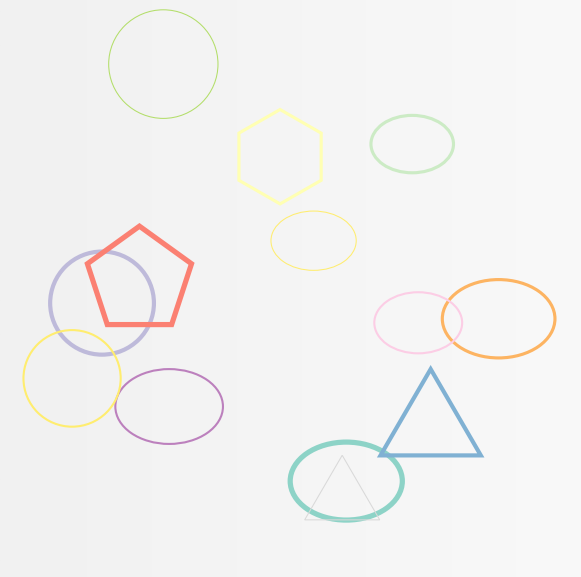[{"shape": "oval", "thickness": 2.5, "radius": 0.48, "center": [0.596, 0.166]}, {"shape": "hexagon", "thickness": 1.5, "radius": 0.41, "center": [0.482, 0.728]}, {"shape": "circle", "thickness": 2, "radius": 0.45, "center": [0.176, 0.474]}, {"shape": "pentagon", "thickness": 2.5, "radius": 0.47, "center": [0.24, 0.513]}, {"shape": "triangle", "thickness": 2, "radius": 0.5, "center": [0.741, 0.26]}, {"shape": "oval", "thickness": 1.5, "radius": 0.48, "center": [0.858, 0.447]}, {"shape": "circle", "thickness": 0.5, "radius": 0.47, "center": [0.281, 0.888]}, {"shape": "oval", "thickness": 1, "radius": 0.38, "center": [0.72, 0.44]}, {"shape": "triangle", "thickness": 0.5, "radius": 0.37, "center": [0.589, 0.136]}, {"shape": "oval", "thickness": 1, "radius": 0.46, "center": [0.291, 0.295]}, {"shape": "oval", "thickness": 1.5, "radius": 0.36, "center": [0.709, 0.75]}, {"shape": "oval", "thickness": 0.5, "radius": 0.37, "center": [0.54, 0.582]}, {"shape": "circle", "thickness": 1, "radius": 0.42, "center": [0.124, 0.344]}]